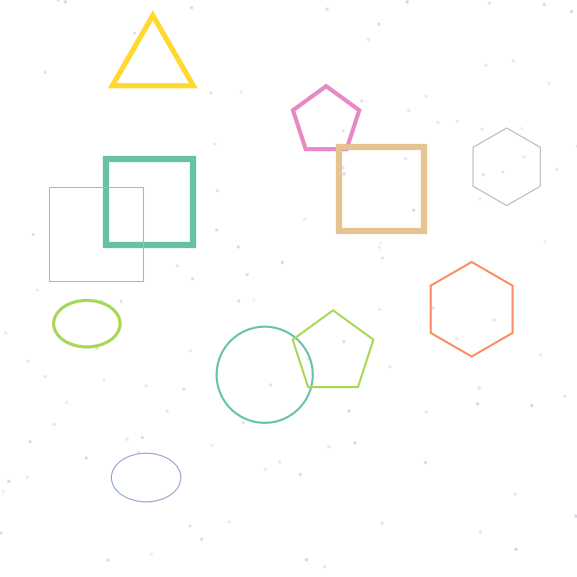[{"shape": "circle", "thickness": 1, "radius": 0.42, "center": [0.458, 0.35]}, {"shape": "square", "thickness": 3, "radius": 0.37, "center": [0.259, 0.649]}, {"shape": "hexagon", "thickness": 1, "radius": 0.41, "center": [0.817, 0.464]}, {"shape": "oval", "thickness": 0.5, "radius": 0.3, "center": [0.253, 0.172]}, {"shape": "pentagon", "thickness": 2, "radius": 0.3, "center": [0.565, 0.79]}, {"shape": "oval", "thickness": 1.5, "radius": 0.29, "center": [0.15, 0.439]}, {"shape": "pentagon", "thickness": 1, "radius": 0.37, "center": [0.577, 0.388]}, {"shape": "triangle", "thickness": 2.5, "radius": 0.41, "center": [0.265, 0.891]}, {"shape": "square", "thickness": 3, "radius": 0.37, "center": [0.66, 0.672]}, {"shape": "hexagon", "thickness": 0.5, "radius": 0.34, "center": [0.877, 0.71]}, {"shape": "square", "thickness": 0.5, "radius": 0.41, "center": [0.166, 0.594]}]